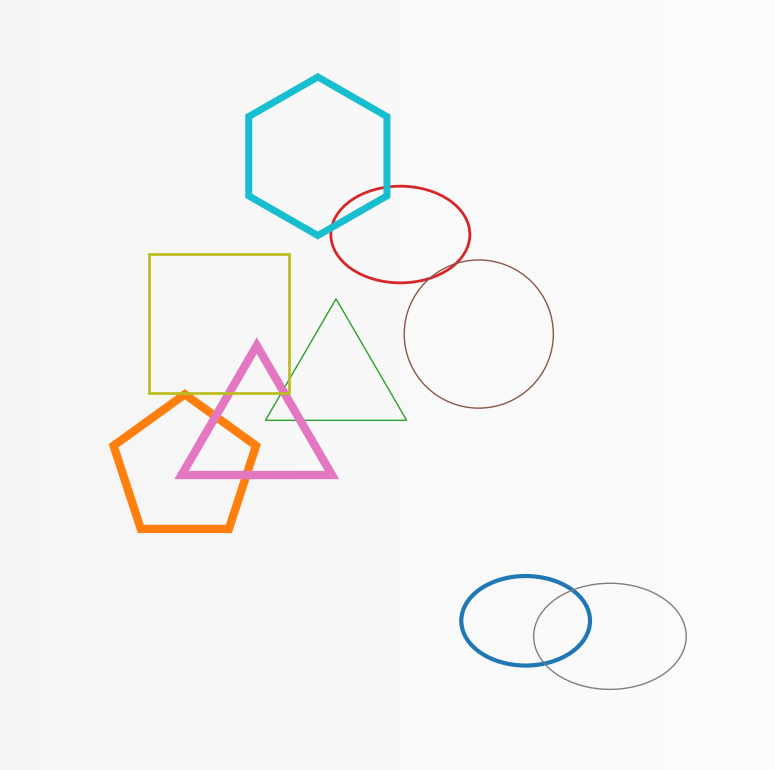[{"shape": "oval", "thickness": 1.5, "radius": 0.42, "center": [0.678, 0.194]}, {"shape": "pentagon", "thickness": 3, "radius": 0.48, "center": [0.238, 0.391]}, {"shape": "triangle", "thickness": 0.5, "radius": 0.53, "center": [0.434, 0.507]}, {"shape": "oval", "thickness": 1, "radius": 0.45, "center": [0.517, 0.695]}, {"shape": "circle", "thickness": 0.5, "radius": 0.48, "center": [0.618, 0.566]}, {"shape": "triangle", "thickness": 3, "radius": 0.56, "center": [0.331, 0.439]}, {"shape": "oval", "thickness": 0.5, "radius": 0.49, "center": [0.787, 0.174]}, {"shape": "square", "thickness": 1, "radius": 0.45, "center": [0.283, 0.58]}, {"shape": "hexagon", "thickness": 2.5, "radius": 0.51, "center": [0.41, 0.797]}]